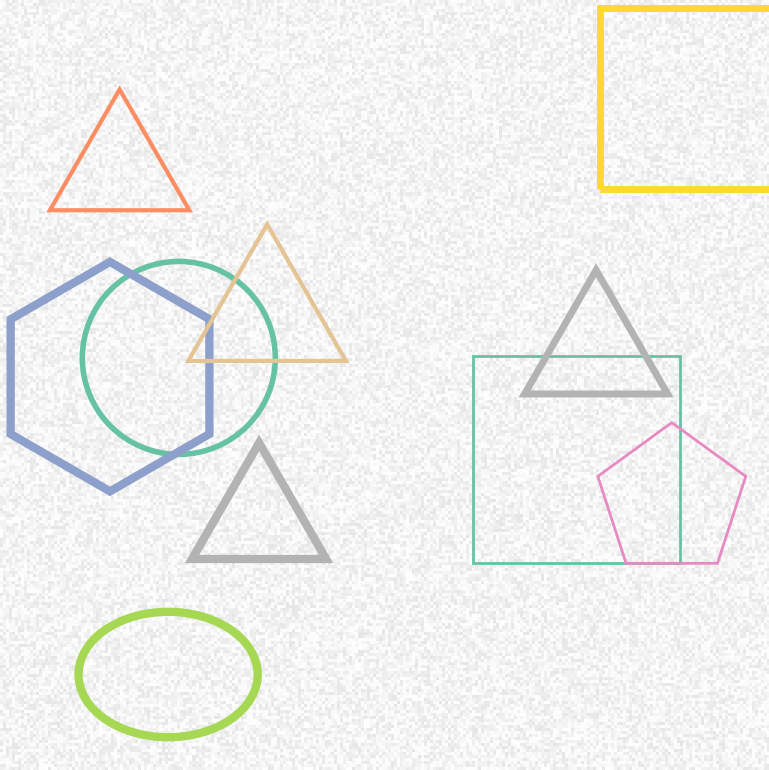[{"shape": "square", "thickness": 1, "radius": 0.67, "center": [0.748, 0.404]}, {"shape": "circle", "thickness": 2, "radius": 0.63, "center": [0.232, 0.535]}, {"shape": "triangle", "thickness": 1.5, "radius": 0.52, "center": [0.155, 0.779]}, {"shape": "hexagon", "thickness": 3, "radius": 0.75, "center": [0.143, 0.511]}, {"shape": "pentagon", "thickness": 1, "radius": 0.51, "center": [0.872, 0.35]}, {"shape": "oval", "thickness": 3, "radius": 0.58, "center": [0.218, 0.124]}, {"shape": "square", "thickness": 2.5, "radius": 0.58, "center": [0.897, 0.872]}, {"shape": "triangle", "thickness": 1.5, "radius": 0.59, "center": [0.347, 0.59]}, {"shape": "triangle", "thickness": 3, "radius": 0.5, "center": [0.336, 0.324]}, {"shape": "triangle", "thickness": 2.5, "radius": 0.54, "center": [0.774, 0.542]}]